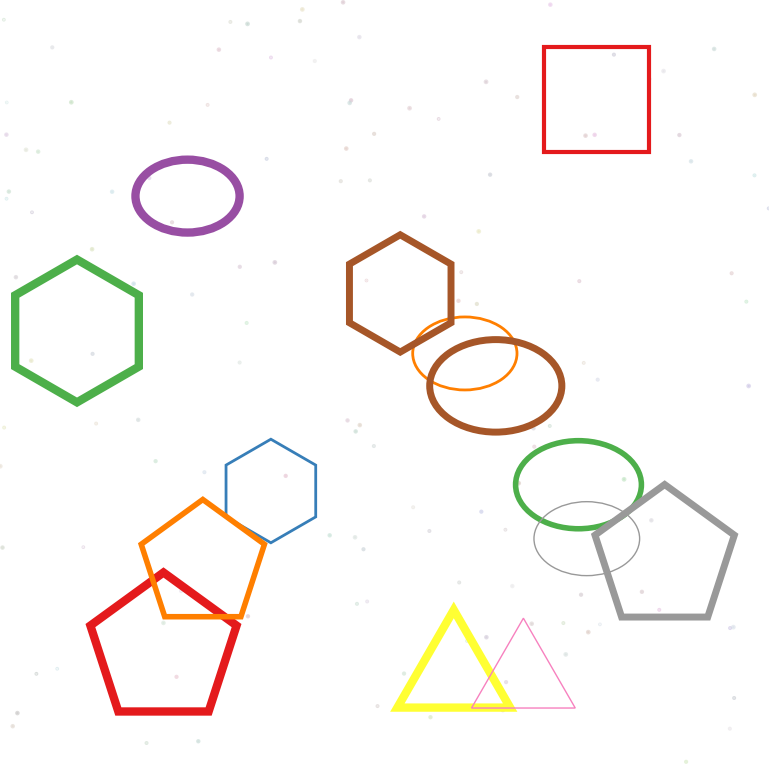[{"shape": "pentagon", "thickness": 3, "radius": 0.5, "center": [0.212, 0.157]}, {"shape": "square", "thickness": 1.5, "radius": 0.34, "center": [0.775, 0.871]}, {"shape": "hexagon", "thickness": 1, "radius": 0.34, "center": [0.352, 0.362]}, {"shape": "hexagon", "thickness": 3, "radius": 0.46, "center": [0.1, 0.57]}, {"shape": "oval", "thickness": 2, "radius": 0.41, "center": [0.751, 0.37]}, {"shape": "oval", "thickness": 3, "radius": 0.34, "center": [0.244, 0.745]}, {"shape": "pentagon", "thickness": 2, "radius": 0.42, "center": [0.263, 0.267]}, {"shape": "oval", "thickness": 1, "radius": 0.34, "center": [0.604, 0.541]}, {"shape": "triangle", "thickness": 3, "radius": 0.42, "center": [0.589, 0.123]}, {"shape": "hexagon", "thickness": 2.5, "radius": 0.38, "center": [0.52, 0.619]}, {"shape": "oval", "thickness": 2.5, "radius": 0.43, "center": [0.644, 0.499]}, {"shape": "triangle", "thickness": 0.5, "radius": 0.39, "center": [0.68, 0.119]}, {"shape": "oval", "thickness": 0.5, "radius": 0.34, "center": [0.762, 0.3]}, {"shape": "pentagon", "thickness": 2.5, "radius": 0.48, "center": [0.863, 0.276]}]